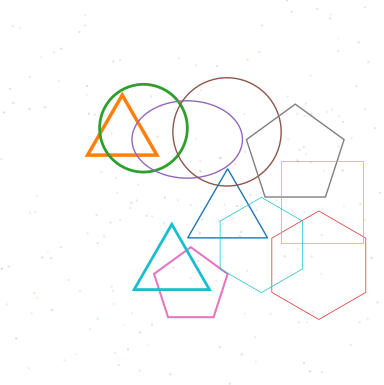[{"shape": "triangle", "thickness": 1, "radius": 0.6, "center": [0.591, 0.442]}, {"shape": "triangle", "thickness": 2.5, "radius": 0.52, "center": [0.318, 0.649]}, {"shape": "circle", "thickness": 2, "radius": 0.57, "center": [0.373, 0.667]}, {"shape": "hexagon", "thickness": 0.5, "radius": 0.7, "center": [0.828, 0.311]}, {"shape": "oval", "thickness": 1, "radius": 0.72, "center": [0.486, 0.638]}, {"shape": "circle", "thickness": 1, "radius": 0.7, "center": [0.59, 0.657]}, {"shape": "pentagon", "thickness": 1.5, "radius": 0.5, "center": [0.496, 0.257]}, {"shape": "pentagon", "thickness": 1, "radius": 0.67, "center": [0.767, 0.596]}, {"shape": "square", "thickness": 0.5, "radius": 0.53, "center": [0.837, 0.476]}, {"shape": "triangle", "thickness": 2, "radius": 0.57, "center": [0.446, 0.304]}, {"shape": "hexagon", "thickness": 0.5, "radius": 0.62, "center": [0.679, 0.364]}]